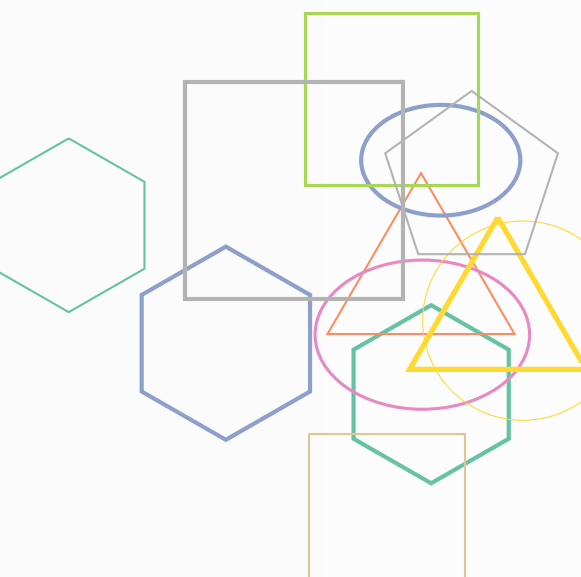[{"shape": "hexagon", "thickness": 1, "radius": 0.75, "center": [0.118, 0.609]}, {"shape": "hexagon", "thickness": 2, "radius": 0.77, "center": [0.742, 0.317]}, {"shape": "triangle", "thickness": 1, "radius": 0.93, "center": [0.724, 0.514]}, {"shape": "hexagon", "thickness": 2, "radius": 0.84, "center": [0.389, 0.405]}, {"shape": "oval", "thickness": 2, "radius": 0.68, "center": [0.758, 0.722]}, {"shape": "oval", "thickness": 1.5, "radius": 0.92, "center": [0.727, 0.42]}, {"shape": "square", "thickness": 1.5, "radius": 0.75, "center": [0.673, 0.828]}, {"shape": "circle", "thickness": 0.5, "radius": 0.86, "center": [0.9, 0.444]}, {"shape": "triangle", "thickness": 2.5, "radius": 0.88, "center": [0.856, 0.447]}, {"shape": "square", "thickness": 1, "radius": 0.67, "center": [0.666, 0.113]}, {"shape": "square", "thickness": 2, "radius": 0.94, "center": [0.505, 0.669]}, {"shape": "pentagon", "thickness": 1, "radius": 0.78, "center": [0.811, 0.685]}]